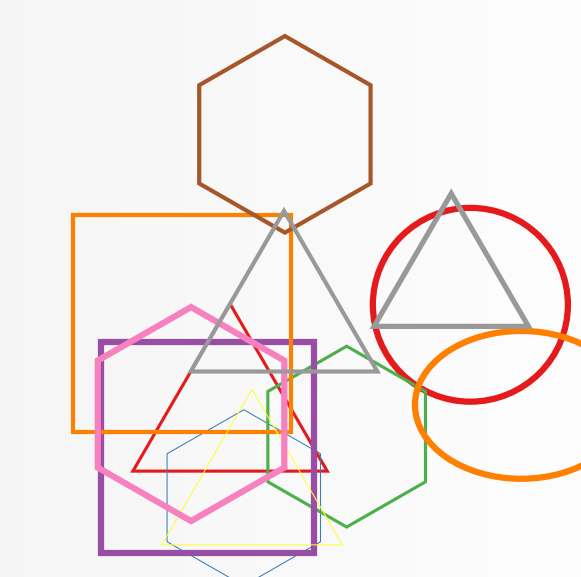[{"shape": "circle", "thickness": 3, "radius": 0.84, "center": [0.809, 0.471]}, {"shape": "triangle", "thickness": 1.5, "radius": 0.97, "center": [0.396, 0.28]}, {"shape": "hexagon", "thickness": 0.5, "radius": 0.76, "center": [0.419, 0.137]}, {"shape": "hexagon", "thickness": 1.5, "radius": 0.78, "center": [0.596, 0.243]}, {"shape": "square", "thickness": 3, "radius": 0.92, "center": [0.357, 0.224]}, {"shape": "oval", "thickness": 3, "radius": 0.91, "center": [0.897, 0.298]}, {"shape": "square", "thickness": 2, "radius": 0.94, "center": [0.312, 0.439]}, {"shape": "triangle", "thickness": 0.5, "radius": 0.9, "center": [0.434, 0.145]}, {"shape": "hexagon", "thickness": 2, "radius": 0.85, "center": [0.49, 0.767]}, {"shape": "hexagon", "thickness": 3, "radius": 0.93, "center": [0.329, 0.282]}, {"shape": "triangle", "thickness": 2, "radius": 0.93, "center": [0.489, 0.449]}, {"shape": "triangle", "thickness": 2.5, "radius": 0.77, "center": [0.776, 0.511]}]